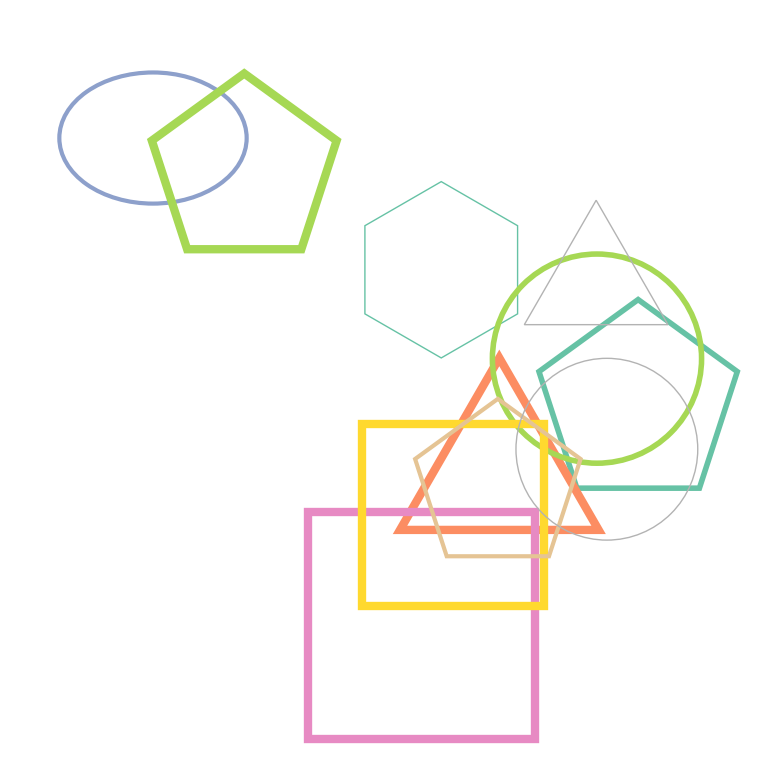[{"shape": "hexagon", "thickness": 0.5, "radius": 0.57, "center": [0.573, 0.65]}, {"shape": "pentagon", "thickness": 2, "radius": 0.68, "center": [0.829, 0.476]}, {"shape": "triangle", "thickness": 3, "radius": 0.74, "center": [0.648, 0.386]}, {"shape": "oval", "thickness": 1.5, "radius": 0.61, "center": [0.199, 0.821]}, {"shape": "square", "thickness": 3, "radius": 0.74, "center": [0.548, 0.187]}, {"shape": "circle", "thickness": 2, "radius": 0.68, "center": [0.775, 0.534]}, {"shape": "pentagon", "thickness": 3, "radius": 0.63, "center": [0.317, 0.778]}, {"shape": "square", "thickness": 3, "radius": 0.59, "center": [0.589, 0.331]}, {"shape": "pentagon", "thickness": 1.5, "radius": 0.56, "center": [0.647, 0.369]}, {"shape": "circle", "thickness": 0.5, "radius": 0.59, "center": [0.788, 0.417]}, {"shape": "triangle", "thickness": 0.5, "radius": 0.54, "center": [0.774, 0.632]}]